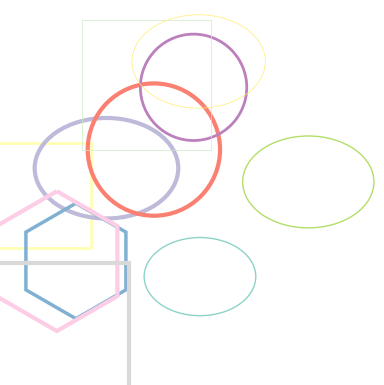[{"shape": "oval", "thickness": 1, "radius": 0.72, "center": [0.519, 0.282]}, {"shape": "square", "thickness": 2, "radius": 0.68, "center": [0.102, 0.492]}, {"shape": "oval", "thickness": 3, "radius": 0.93, "center": [0.276, 0.563]}, {"shape": "circle", "thickness": 3, "radius": 0.86, "center": [0.4, 0.612]}, {"shape": "hexagon", "thickness": 2.5, "radius": 0.75, "center": [0.197, 0.322]}, {"shape": "oval", "thickness": 1, "radius": 0.85, "center": [0.801, 0.527]}, {"shape": "hexagon", "thickness": 3, "radius": 0.91, "center": [0.148, 0.322]}, {"shape": "square", "thickness": 3, "radius": 0.86, "center": [0.163, 0.143]}, {"shape": "circle", "thickness": 2, "radius": 0.69, "center": [0.503, 0.773]}, {"shape": "square", "thickness": 0.5, "radius": 0.84, "center": [0.38, 0.779]}, {"shape": "oval", "thickness": 0.5, "radius": 0.87, "center": [0.516, 0.84]}]